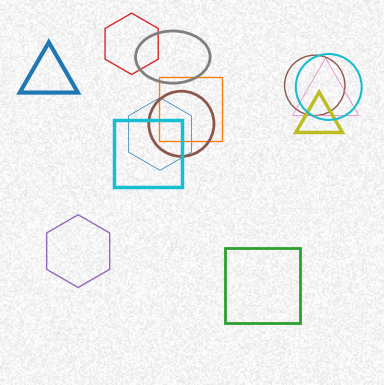[{"shape": "triangle", "thickness": 3, "radius": 0.44, "center": [0.127, 0.803]}, {"shape": "hexagon", "thickness": 0.5, "radius": 0.47, "center": [0.416, 0.652]}, {"shape": "square", "thickness": 1, "radius": 0.41, "center": [0.495, 0.717]}, {"shape": "square", "thickness": 2, "radius": 0.48, "center": [0.681, 0.259]}, {"shape": "hexagon", "thickness": 1, "radius": 0.4, "center": [0.342, 0.886]}, {"shape": "hexagon", "thickness": 1, "radius": 0.47, "center": [0.203, 0.348]}, {"shape": "circle", "thickness": 2, "radius": 0.42, "center": [0.471, 0.678]}, {"shape": "circle", "thickness": 1, "radius": 0.39, "center": [0.818, 0.778]}, {"shape": "triangle", "thickness": 0.5, "radius": 0.5, "center": [0.846, 0.75]}, {"shape": "oval", "thickness": 2, "radius": 0.48, "center": [0.449, 0.852]}, {"shape": "triangle", "thickness": 2.5, "radius": 0.35, "center": [0.829, 0.691]}, {"shape": "square", "thickness": 2.5, "radius": 0.44, "center": [0.384, 0.602]}, {"shape": "circle", "thickness": 1.5, "radius": 0.43, "center": [0.854, 0.774]}]